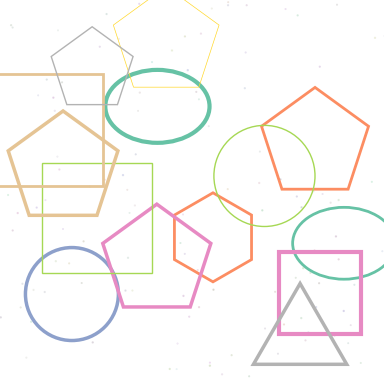[{"shape": "oval", "thickness": 2, "radius": 0.67, "center": [0.893, 0.368]}, {"shape": "oval", "thickness": 3, "radius": 0.68, "center": [0.409, 0.724]}, {"shape": "pentagon", "thickness": 2, "radius": 0.73, "center": [0.818, 0.627]}, {"shape": "hexagon", "thickness": 2, "radius": 0.58, "center": [0.553, 0.384]}, {"shape": "circle", "thickness": 2.5, "radius": 0.6, "center": [0.187, 0.236]}, {"shape": "square", "thickness": 3, "radius": 0.54, "center": [0.832, 0.238]}, {"shape": "pentagon", "thickness": 2.5, "radius": 0.74, "center": [0.407, 0.322]}, {"shape": "circle", "thickness": 1, "radius": 0.66, "center": [0.687, 0.543]}, {"shape": "square", "thickness": 1, "radius": 0.71, "center": [0.252, 0.433]}, {"shape": "pentagon", "thickness": 0.5, "radius": 0.72, "center": [0.432, 0.89]}, {"shape": "pentagon", "thickness": 2.5, "radius": 0.75, "center": [0.164, 0.562]}, {"shape": "square", "thickness": 2, "radius": 0.72, "center": [0.122, 0.663]}, {"shape": "triangle", "thickness": 2.5, "radius": 0.7, "center": [0.779, 0.124]}, {"shape": "pentagon", "thickness": 1, "radius": 0.56, "center": [0.239, 0.819]}]